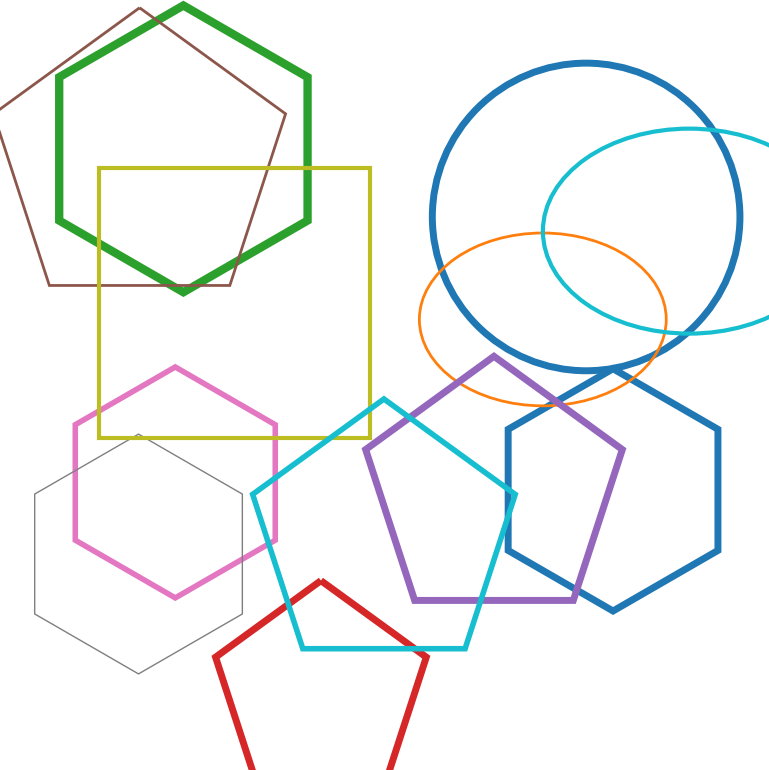[{"shape": "circle", "thickness": 2.5, "radius": 1.0, "center": [0.761, 0.718]}, {"shape": "hexagon", "thickness": 2.5, "radius": 0.79, "center": [0.796, 0.364]}, {"shape": "oval", "thickness": 1, "radius": 0.8, "center": [0.705, 0.585]}, {"shape": "hexagon", "thickness": 3, "radius": 0.93, "center": [0.238, 0.807]}, {"shape": "pentagon", "thickness": 2.5, "radius": 0.72, "center": [0.417, 0.102]}, {"shape": "pentagon", "thickness": 2.5, "radius": 0.88, "center": [0.642, 0.362]}, {"shape": "pentagon", "thickness": 1, "radius": 1.0, "center": [0.181, 0.791]}, {"shape": "hexagon", "thickness": 2, "radius": 0.75, "center": [0.228, 0.373]}, {"shape": "hexagon", "thickness": 0.5, "radius": 0.78, "center": [0.18, 0.28]}, {"shape": "square", "thickness": 1.5, "radius": 0.88, "center": [0.304, 0.606]}, {"shape": "pentagon", "thickness": 2, "radius": 0.9, "center": [0.499, 0.303]}, {"shape": "oval", "thickness": 1.5, "radius": 0.95, "center": [0.895, 0.7]}]